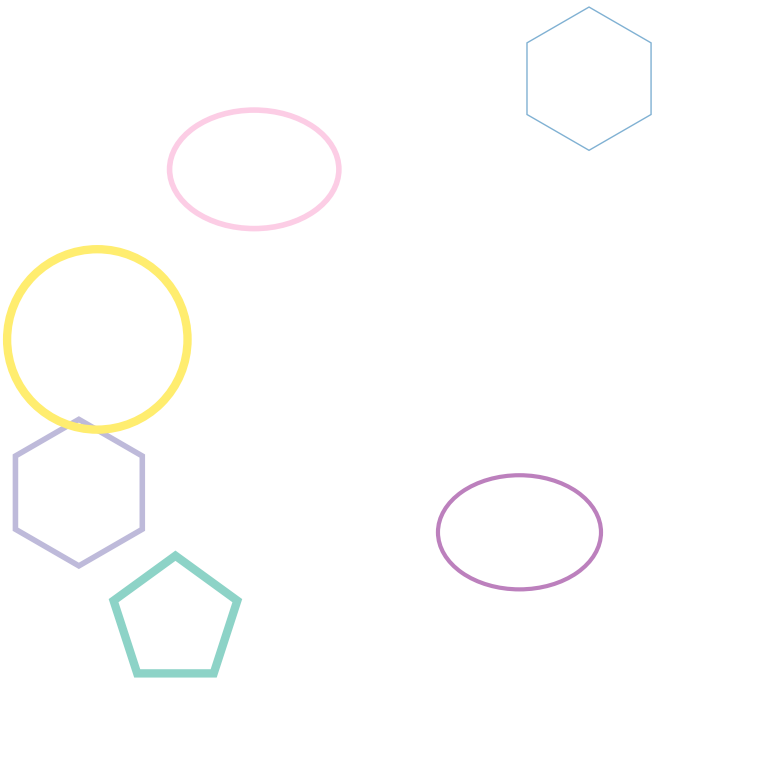[{"shape": "pentagon", "thickness": 3, "radius": 0.42, "center": [0.228, 0.194]}, {"shape": "hexagon", "thickness": 2, "radius": 0.48, "center": [0.102, 0.36]}, {"shape": "hexagon", "thickness": 0.5, "radius": 0.47, "center": [0.765, 0.898]}, {"shape": "oval", "thickness": 2, "radius": 0.55, "center": [0.33, 0.78]}, {"shape": "oval", "thickness": 1.5, "radius": 0.53, "center": [0.675, 0.309]}, {"shape": "circle", "thickness": 3, "radius": 0.59, "center": [0.126, 0.559]}]